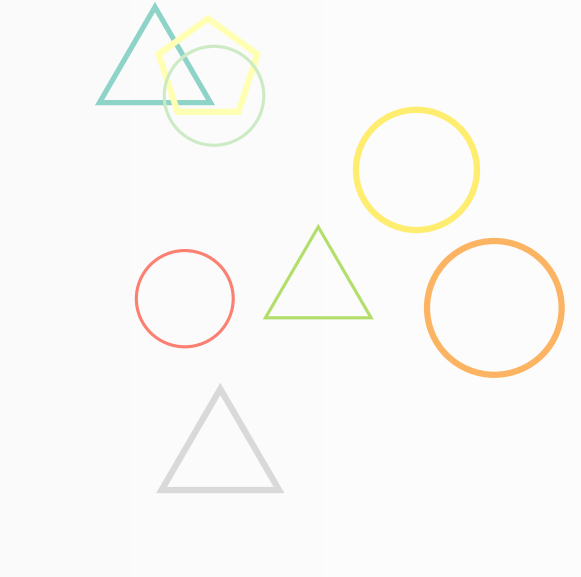[{"shape": "triangle", "thickness": 2.5, "radius": 0.55, "center": [0.267, 0.877]}, {"shape": "pentagon", "thickness": 3, "radius": 0.45, "center": [0.358, 0.878]}, {"shape": "circle", "thickness": 1.5, "radius": 0.42, "center": [0.318, 0.482]}, {"shape": "circle", "thickness": 3, "radius": 0.58, "center": [0.85, 0.466]}, {"shape": "triangle", "thickness": 1.5, "radius": 0.52, "center": [0.548, 0.501]}, {"shape": "triangle", "thickness": 3, "radius": 0.58, "center": [0.379, 0.209]}, {"shape": "circle", "thickness": 1.5, "radius": 0.43, "center": [0.368, 0.833]}, {"shape": "circle", "thickness": 3, "radius": 0.52, "center": [0.717, 0.705]}]